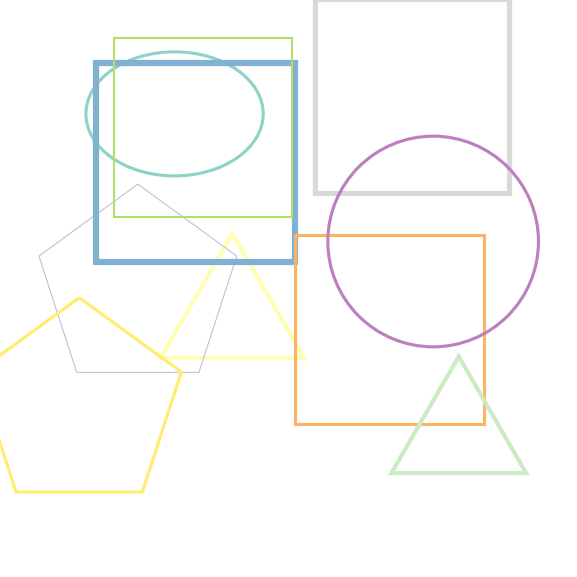[{"shape": "oval", "thickness": 1.5, "radius": 0.77, "center": [0.302, 0.802]}, {"shape": "triangle", "thickness": 2, "radius": 0.72, "center": [0.402, 0.451]}, {"shape": "pentagon", "thickness": 0.5, "radius": 0.9, "center": [0.239, 0.5]}, {"shape": "square", "thickness": 3, "radius": 0.86, "center": [0.339, 0.718]}, {"shape": "square", "thickness": 1.5, "radius": 0.82, "center": [0.674, 0.429]}, {"shape": "square", "thickness": 1, "radius": 0.77, "center": [0.352, 0.779]}, {"shape": "square", "thickness": 2.5, "radius": 0.84, "center": [0.713, 0.833]}, {"shape": "circle", "thickness": 1.5, "radius": 0.91, "center": [0.75, 0.581]}, {"shape": "triangle", "thickness": 2, "radius": 0.67, "center": [0.794, 0.247]}, {"shape": "pentagon", "thickness": 1.5, "radius": 0.93, "center": [0.137, 0.298]}]